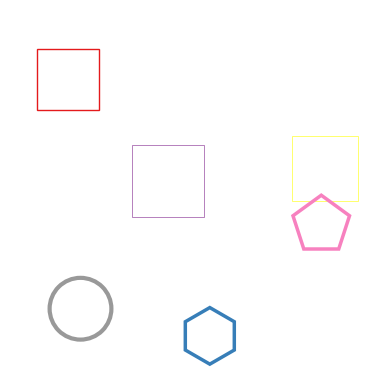[{"shape": "square", "thickness": 1, "radius": 0.4, "center": [0.177, 0.793]}, {"shape": "hexagon", "thickness": 2.5, "radius": 0.37, "center": [0.545, 0.128]}, {"shape": "square", "thickness": 0.5, "radius": 0.47, "center": [0.437, 0.53]}, {"shape": "square", "thickness": 0.5, "radius": 0.42, "center": [0.844, 0.562]}, {"shape": "pentagon", "thickness": 2.5, "radius": 0.39, "center": [0.834, 0.416]}, {"shape": "circle", "thickness": 3, "radius": 0.4, "center": [0.209, 0.198]}]